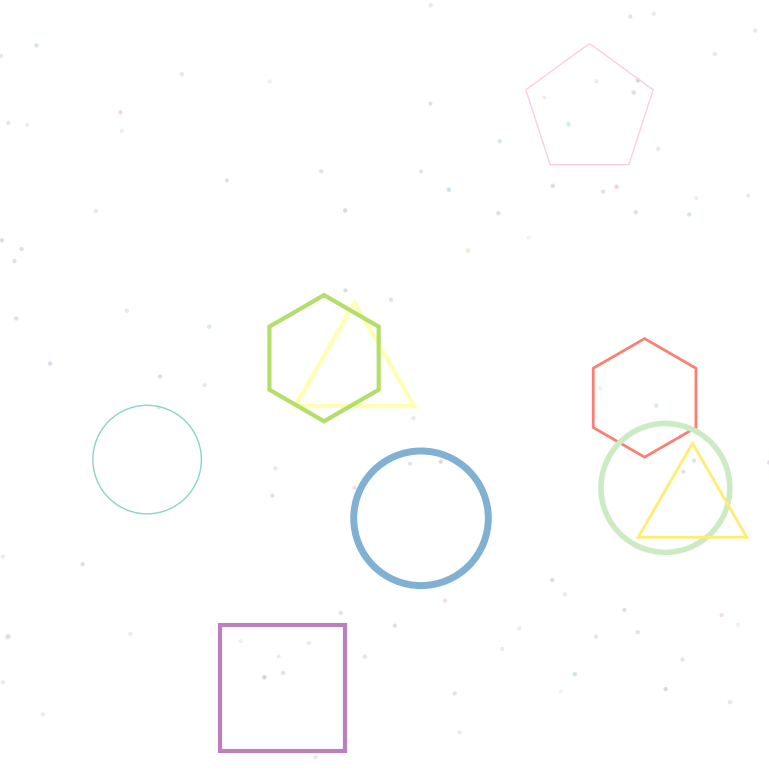[{"shape": "circle", "thickness": 0.5, "radius": 0.35, "center": [0.191, 0.403]}, {"shape": "triangle", "thickness": 1.5, "radius": 0.45, "center": [0.461, 0.517]}, {"shape": "hexagon", "thickness": 1, "radius": 0.38, "center": [0.837, 0.483]}, {"shape": "circle", "thickness": 2.5, "radius": 0.44, "center": [0.547, 0.327]}, {"shape": "hexagon", "thickness": 1.5, "radius": 0.41, "center": [0.421, 0.535]}, {"shape": "pentagon", "thickness": 0.5, "radius": 0.43, "center": [0.766, 0.856]}, {"shape": "square", "thickness": 1.5, "radius": 0.41, "center": [0.367, 0.106]}, {"shape": "circle", "thickness": 2, "radius": 0.42, "center": [0.864, 0.366]}, {"shape": "triangle", "thickness": 1, "radius": 0.41, "center": [0.899, 0.343]}]